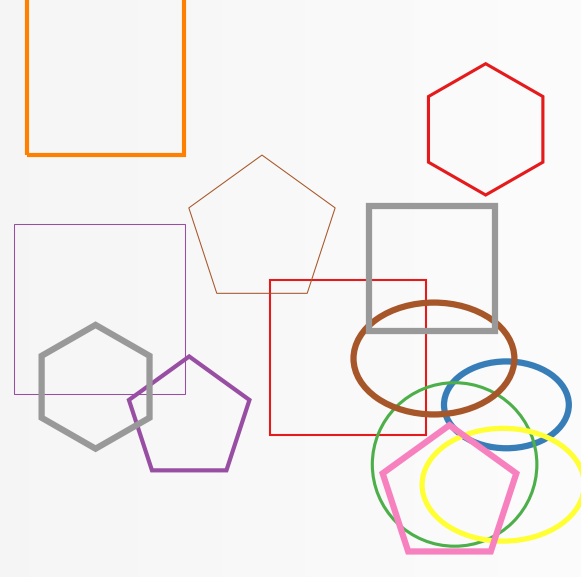[{"shape": "square", "thickness": 1, "radius": 0.67, "center": [0.598, 0.38]}, {"shape": "hexagon", "thickness": 1.5, "radius": 0.57, "center": [0.836, 0.775]}, {"shape": "oval", "thickness": 3, "radius": 0.54, "center": [0.871, 0.298]}, {"shape": "circle", "thickness": 1.5, "radius": 0.71, "center": [0.782, 0.195]}, {"shape": "pentagon", "thickness": 2, "radius": 0.55, "center": [0.325, 0.273]}, {"shape": "square", "thickness": 0.5, "radius": 0.73, "center": [0.172, 0.464]}, {"shape": "square", "thickness": 2, "radius": 0.68, "center": [0.182, 0.866]}, {"shape": "oval", "thickness": 2.5, "radius": 0.7, "center": [0.866, 0.16]}, {"shape": "pentagon", "thickness": 0.5, "radius": 0.66, "center": [0.451, 0.598]}, {"shape": "oval", "thickness": 3, "radius": 0.69, "center": [0.747, 0.378]}, {"shape": "pentagon", "thickness": 3, "radius": 0.6, "center": [0.773, 0.142]}, {"shape": "hexagon", "thickness": 3, "radius": 0.54, "center": [0.164, 0.329]}, {"shape": "square", "thickness": 3, "radius": 0.54, "center": [0.743, 0.534]}]